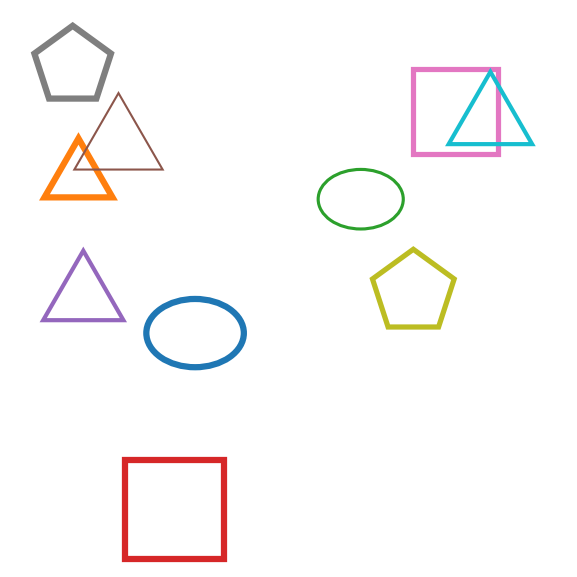[{"shape": "oval", "thickness": 3, "radius": 0.42, "center": [0.338, 0.422]}, {"shape": "triangle", "thickness": 3, "radius": 0.34, "center": [0.136, 0.691]}, {"shape": "oval", "thickness": 1.5, "radius": 0.37, "center": [0.625, 0.654]}, {"shape": "square", "thickness": 3, "radius": 0.43, "center": [0.302, 0.117]}, {"shape": "triangle", "thickness": 2, "radius": 0.4, "center": [0.144, 0.485]}, {"shape": "triangle", "thickness": 1, "radius": 0.44, "center": [0.205, 0.75]}, {"shape": "square", "thickness": 2.5, "radius": 0.37, "center": [0.789, 0.806]}, {"shape": "pentagon", "thickness": 3, "radius": 0.35, "center": [0.126, 0.885]}, {"shape": "pentagon", "thickness": 2.5, "radius": 0.37, "center": [0.716, 0.493]}, {"shape": "triangle", "thickness": 2, "radius": 0.42, "center": [0.849, 0.791]}]